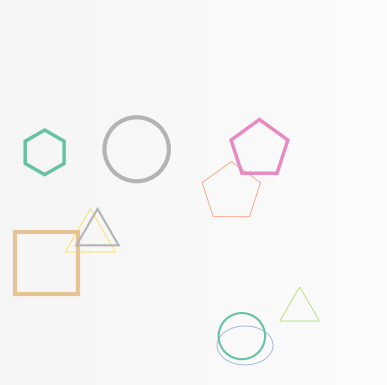[{"shape": "hexagon", "thickness": 2.5, "radius": 0.29, "center": [0.115, 0.604]}, {"shape": "circle", "thickness": 1.5, "radius": 0.3, "center": [0.624, 0.127]}, {"shape": "pentagon", "thickness": 0.5, "radius": 0.4, "center": [0.597, 0.501]}, {"shape": "oval", "thickness": 0.5, "radius": 0.36, "center": [0.632, 0.103]}, {"shape": "pentagon", "thickness": 2.5, "radius": 0.39, "center": [0.67, 0.612]}, {"shape": "triangle", "thickness": 0.5, "radius": 0.3, "center": [0.773, 0.196]}, {"shape": "triangle", "thickness": 0.5, "radius": 0.38, "center": [0.233, 0.383]}, {"shape": "square", "thickness": 3, "radius": 0.4, "center": [0.12, 0.316]}, {"shape": "circle", "thickness": 3, "radius": 0.42, "center": [0.353, 0.612]}, {"shape": "triangle", "thickness": 1.5, "radius": 0.31, "center": [0.252, 0.394]}]